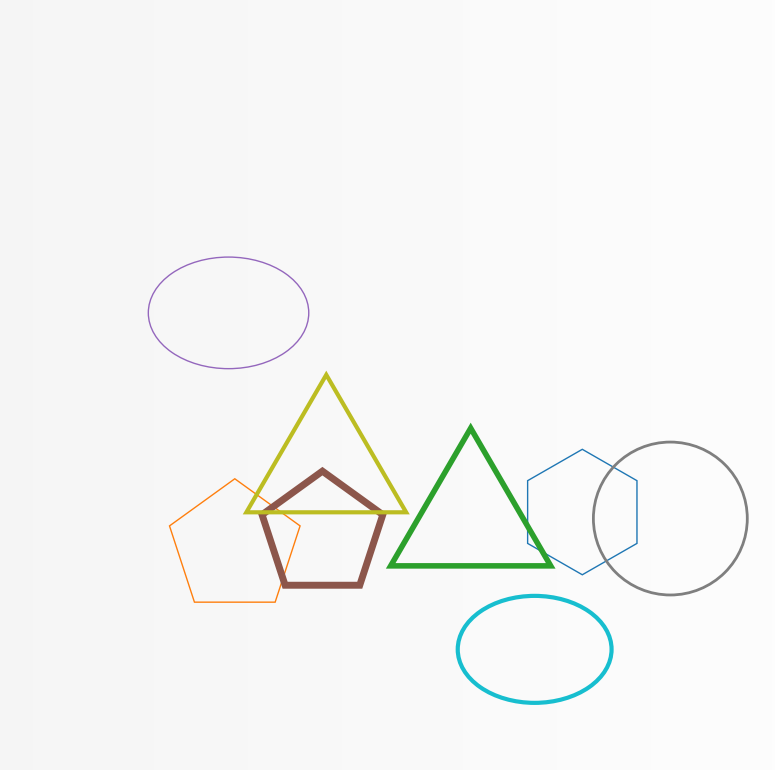[{"shape": "hexagon", "thickness": 0.5, "radius": 0.41, "center": [0.751, 0.335]}, {"shape": "pentagon", "thickness": 0.5, "radius": 0.44, "center": [0.303, 0.29]}, {"shape": "triangle", "thickness": 2, "radius": 0.6, "center": [0.607, 0.325]}, {"shape": "oval", "thickness": 0.5, "radius": 0.52, "center": [0.295, 0.594]}, {"shape": "pentagon", "thickness": 2.5, "radius": 0.41, "center": [0.416, 0.306]}, {"shape": "circle", "thickness": 1, "radius": 0.5, "center": [0.865, 0.327]}, {"shape": "triangle", "thickness": 1.5, "radius": 0.6, "center": [0.421, 0.394]}, {"shape": "oval", "thickness": 1.5, "radius": 0.5, "center": [0.69, 0.157]}]